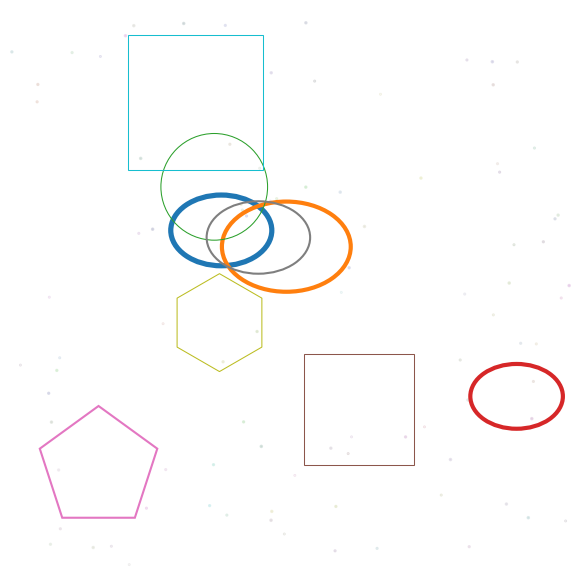[{"shape": "oval", "thickness": 2.5, "radius": 0.44, "center": [0.383, 0.6]}, {"shape": "oval", "thickness": 2, "radius": 0.56, "center": [0.496, 0.572]}, {"shape": "circle", "thickness": 0.5, "radius": 0.46, "center": [0.371, 0.676]}, {"shape": "oval", "thickness": 2, "radius": 0.4, "center": [0.895, 0.313]}, {"shape": "square", "thickness": 0.5, "radius": 0.48, "center": [0.622, 0.29]}, {"shape": "pentagon", "thickness": 1, "radius": 0.53, "center": [0.171, 0.189]}, {"shape": "oval", "thickness": 1, "radius": 0.45, "center": [0.447, 0.588]}, {"shape": "hexagon", "thickness": 0.5, "radius": 0.42, "center": [0.38, 0.44]}, {"shape": "square", "thickness": 0.5, "radius": 0.59, "center": [0.339, 0.822]}]